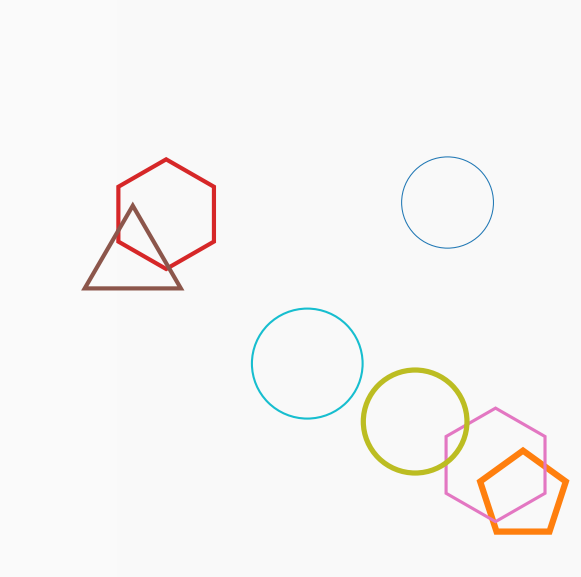[{"shape": "circle", "thickness": 0.5, "radius": 0.39, "center": [0.77, 0.648]}, {"shape": "pentagon", "thickness": 3, "radius": 0.39, "center": [0.9, 0.141]}, {"shape": "hexagon", "thickness": 2, "radius": 0.47, "center": [0.286, 0.628]}, {"shape": "triangle", "thickness": 2, "radius": 0.48, "center": [0.228, 0.547]}, {"shape": "hexagon", "thickness": 1.5, "radius": 0.49, "center": [0.853, 0.194]}, {"shape": "circle", "thickness": 2.5, "radius": 0.45, "center": [0.714, 0.269]}, {"shape": "circle", "thickness": 1, "radius": 0.48, "center": [0.529, 0.37]}]